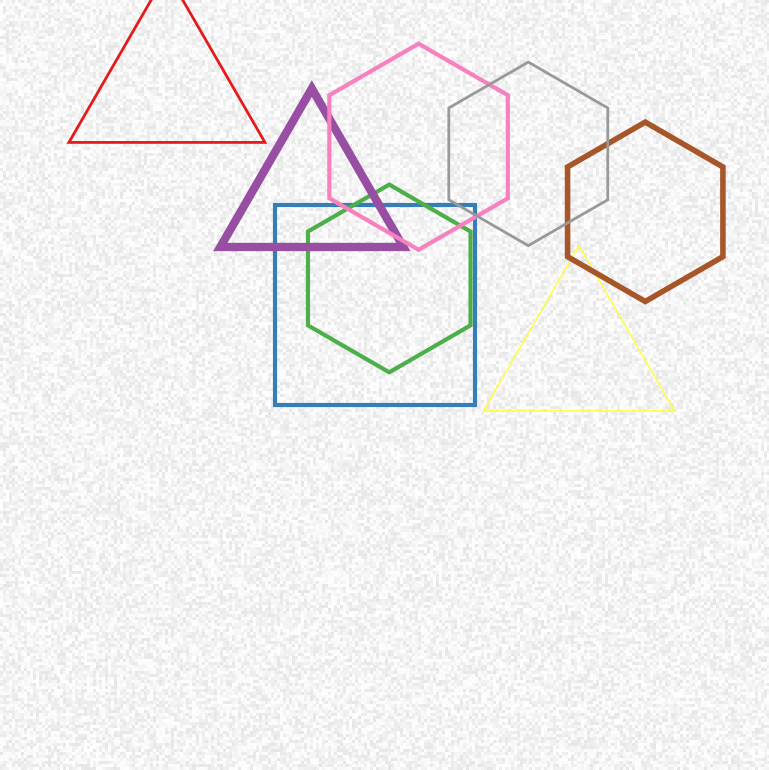[{"shape": "triangle", "thickness": 1, "radius": 0.73, "center": [0.217, 0.889]}, {"shape": "square", "thickness": 1.5, "radius": 0.65, "center": [0.487, 0.604]}, {"shape": "hexagon", "thickness": 1.5, "radius": 0.61, "center": [0.506, 0.638]}, {"shape": "triangle", "thickness": 3, "radius": 0.69, "center": [0.405, 0.748]}, {"shape": "triangle", "thickness": 0.5, "radius": 0.72, "center": [0.752, 0.538]}, {"shape": "hexagon", "thickness": 2, "radius": 0.58, "center": [0.838, 0.725]}, {"shape": "hexagon", "thickness": 1.5, "radius": 0.67, "center": [0.544, 0.809]}, {"shape": "hexagon", "thickness": 1, "radius": 0.6, "center": [0.686, 0.8]}]